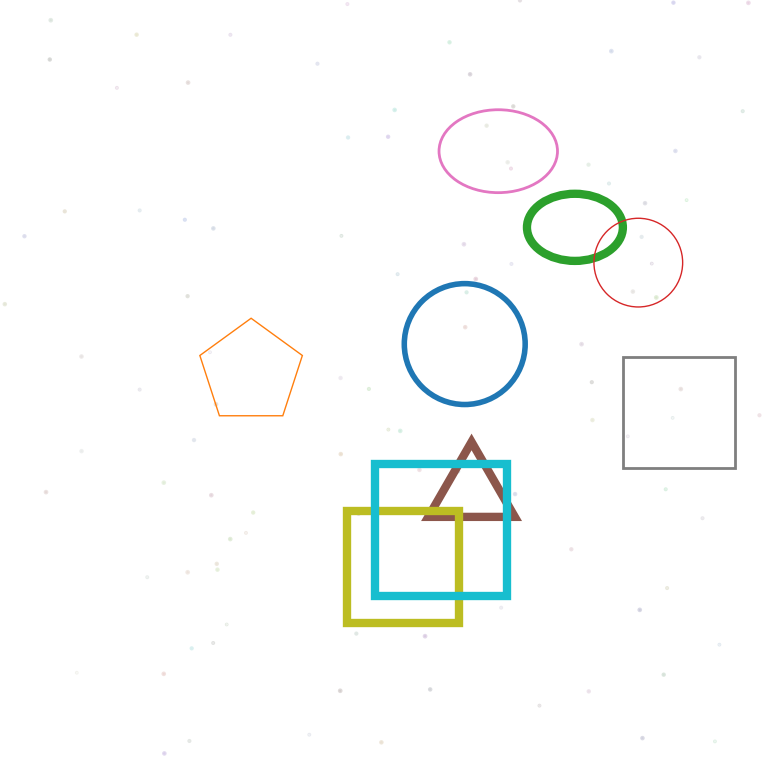[{"shape": "circle", "thickness": 2, "radius": 0.39, "center": [0.604, 0.553]}, {"shape": "pentagon", "thickness": 0.5, "radius": 0.35, "center": [0.326, 0.517]}, {"shape": "oval", "thickness": 3, "radius": 0.31, "center": [0.747, 0.705]}, {"shape": "circle", "thickness": 0.5, "radius": 0.29, "center": [0.829, 0.659]}, {"shape": "triangle", "thickness": 3, "radius": 0.32, "center": [0.612, 0.361]}, {"shape": "oval", "thickness": 1, "radius": 0.38, "center": [0.647, 0.804]}, {"shape": "square", "thickness": 1, "radius": 0.36, "center": [0.882, 0.464]}, {"shape": "square", "thickness": 3, "radius": 0.36, "center": [0.523, 0.264]}, {"shape": "square", "thickness": 3, "radius": 0.43, "center": [0.573, 0.311]}]